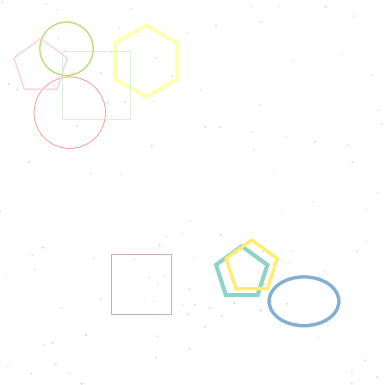[{"shape": "pentagon", "thickness": 3, "radius": 0.35, "center": [0.628, 0.29]}, {"shape": "hexagon", "thickness": 3, "radius": 0.47, "center": [0.38, 0.841]}, {"shape": "circle", "thickness": 0.5, "radius": 0.46, "center": [0.181, 0.707]}, {"shape": "oval", "thickness": 2.5, "radius": 0.45, "center": [0.79, 0.217]}, {"shape": "circle", "thickness": 1, "radius": 0.35, "center": [0.173, 0.873]}, {"shape": "pentagon", "thickness": 1, "radius": 0.36, "center": [0.105, 0.827]}, {"shape": "square", "thickness": 0.5, "radius": 0.39, "center": [0.367, 0.263]}, {"shape": "square", "thickness": 0.5, "radius": 0.44, "center": [0.25, 0.779]}, {"shape": "pentagon", "thickness": 2.5, "radius": 0.35, "center": [0.654, 0.307]}]